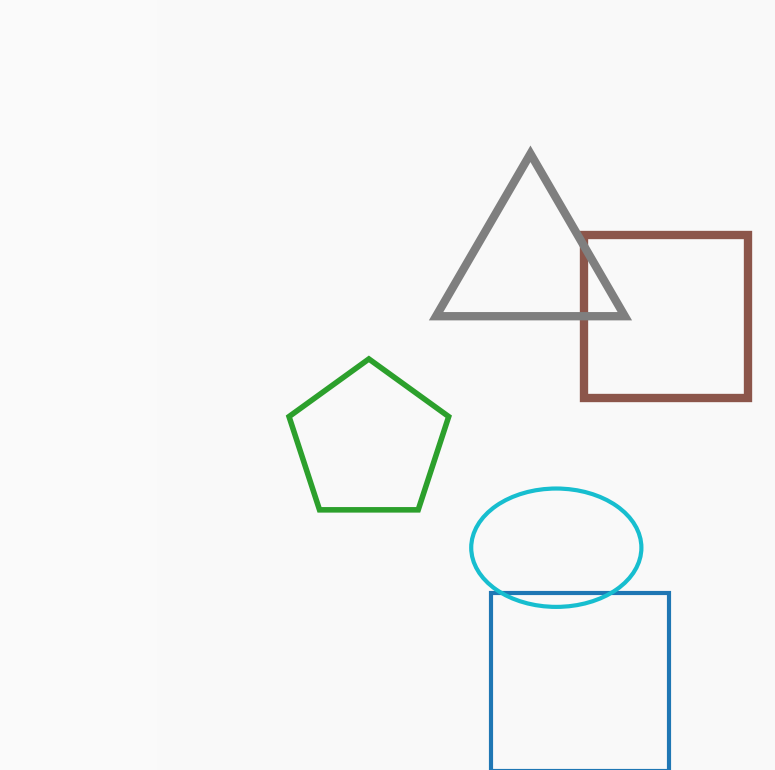[{"shape": "square", "thickness": 1.5, "radius": 0.58, "center": [0.748, 0.114]}, {"shape": "pentagon", "thickness": 2, "radius": 0.54, "center": [0.476, 0.425]}, {"shape": "square", "thickness": 3, "radius": 0.53, "center": [0.859, 0.589]}, {"shape": "triangle", "thickness": 3, "radius": 0.7, "center": [0.684, 0.66]}, {"shape": "oval", "thickness": 1.5, "radius": 0.55, "center": [0.718, 0.289]}]